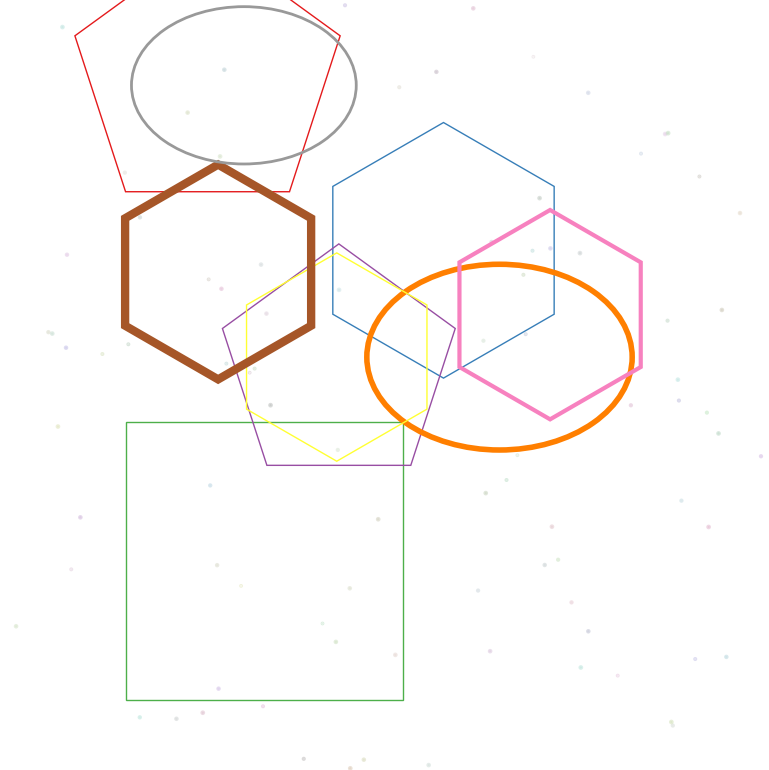[{"shape": "pentagon", "thickness": 0.5, "radius": 0.91, "center": [0.27, 0.898]}, {"shape": "hexagon", "thickness": 0.5, "radius": 0.83, "center": [0.576, 0.675]}, {"shape": "square", "thickness": 0.5, "radius": 0.9, "center": [0.344, 0.272]}, {"shape": "pentagon", "thickness": 0.5, "radius": 0.79, "center": [0.44, 0.524]}, {"shape": "oval", "thickness": 2, "radius": 0.86, "center": [0.649, 0.536]}, {"shape": "hexagon", "thickness": 0.5, "radius": 0.68, "center": [0.437, 0.536]}, {"shape": "hexagon", "thickness": 3, "radius": 0.7, "center": [0.283, 0.647]}, {"shape": "hexagon", "thickness": 1.5, "radius": 0.68, "center": [0.714, 0.591]}, {"shape": "oval", "thickness": 1, "radius": 0.73, "center": [0.317, 0.889]}]